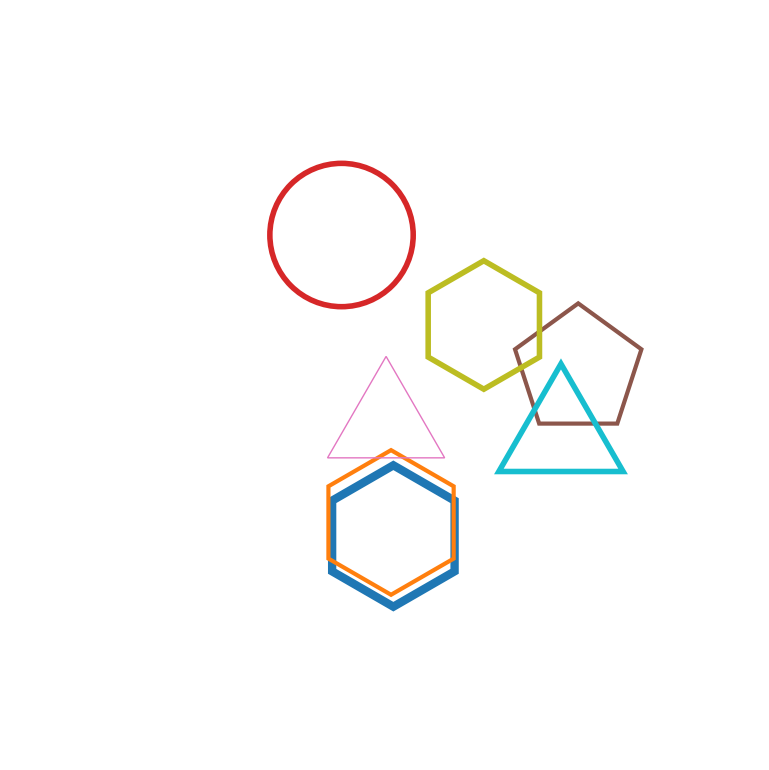[{"shape": "hexagon", "thickness": 3, "radius": 0.46, "center": [0.511, 0.304]}, {"shape": "hexagon", "thickness": 1.5, "radius": 0.47, "center": [0.508, 0.321]}, {"shape": "circle", "thickness": 2, "radius": 0.47, "center": [0.444, 0.695]}, {"shape": "pentagon", "thickness": 1.5, "radius": 0.43, "center": [0.751, 0.52]}, {"shape": "triangle", "thickness": 0.5, "radius": 0.44, "center": [0.501, 0.449]}, {"shape": "hexagon", "thickness": 2, "radius": 0.42, "center": [0.628, 0.578]}, {"shape": "triangle", "thickness": 2, "radius": 0.47, "center": [0.729, 0.434]}]